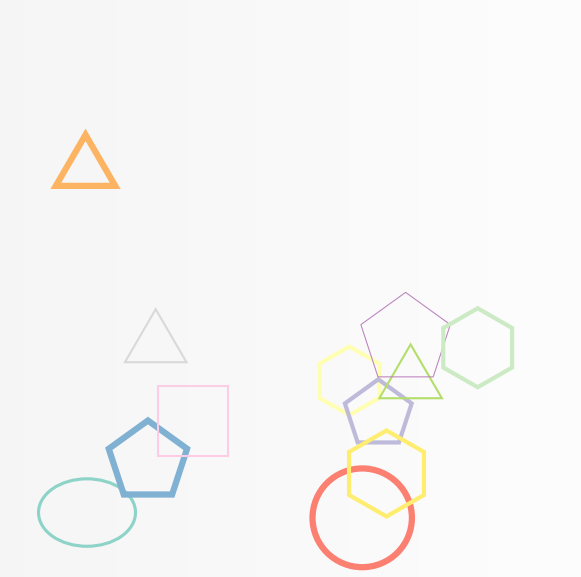[{"shape": "oval", "thickness": 1.5, "radius": 0.42, "center": [0.15, 0.112]}, {"shape": "hexagon", "thickness": 2, "radius": 0.3, "center": [0.601, 0.34]}, {"shape": "pentagon", "thickness": 2, "radius": 0.3, "center": [0.651, 0.282]}, {"shape": "circle", "thickness": 3, "radius": 0.43, "center": [0.623, 0.102]}, {"shape": "pentagon", "thickness": 3, "radius": 0.35, "center": [0.254, 0.2]}, {"shape": "triangle", "thickness": 3, "radius": 0.29, "center": [0.147, 0.707]}, {"shape": "triangle", "thickness": 1, "radius": 0.31, "center": [0.706, 0.341]}, {"shape": "square", "thickness": 1, "radius": 0.3, "center": [0.333, 0.27]}, {"shape": "triangle", "thickness": 1, "radius": 0.31, "center": [0.268, 0.403]}, {"shape": "pentagon", "thickness": 0.5, "radius": 0.4, "center": [0.698, 0.412]}, {"shape": "hexagon", "thickness": 2, "radius": 0.34, "center": [0.822, 0.397]}, {"shape": "hexagon", "thickness": 2, "radius": 0.37, "center": [0.665, 0.179]}]